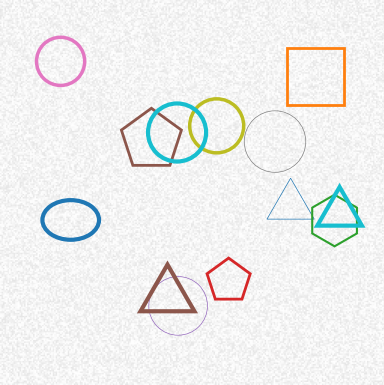[{"shape": "triangle", "thickness": 0.5, "radius": 0.35, "center": [0.755, 0.466]}, {"shape": "oval", "thickness": 3, "radius": 0.37, "center": [0.184, 0.429]}, {"shape": "square", "thickness": 2, "radius": 0.37, "center": [0.818, 0.802]}, {"shape": "hexagon", "thickness": 1.5, "radius": 0.34, "center": [0.869, 0.427]}, {"shape": "pentagon", "thickness": 2, "radius": 0.29, "center": [0.594, 0.271]}, {"shape": "circle", "thickness": 0.5, "radius": 0.38, "center": [0.463, 0.206]}, {"shape": "triangle", "thickness": 3, "radius": 0.4, "center": [0.435, 0.232]}, {"shape": "pentagon", "thickness": 2, "radius": 0.41, "center": [0.393, 0.637]}, {"shape": "circle", "thickness": 2.5, "radius": 0.31, "center": [0.157, 0.841]}, {"shape": "circle", "thickness": 0.5, "radius": 0.4, "center": [0.714, 0.632]}, {"shape": "circle", "thickness": 2.5, "radius": 0.35, "center": [0.563, 0.673]}, {"shape": "triangle", "thickness": 3, "radius": 0.33, "center": [0.882, 0.447]}, {"shape": "circle", "thickness": 3, "radius": 0.38, "center": [0.46, 0.656]}]